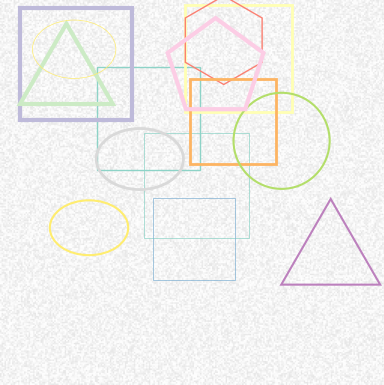[{"shape": "square", "thickness": 0.5, "radius": 0.68, "center": [0.51, 0.519]}, {"shape": "square", "thickness": 1, "radius": 0.67, "center": [0.386, 0.692]}, {"shape": "square", "thickness": 2, "radius": 0.69, "center": [0.619, 0.847]}, {"shape": "square", "thickness": 3, "radius": 0.73, "center": [0.198, 0.833]}, {"shape": "hexagon", "thickness": 1, "radius": 0.58, "center": [0.581, 0.896]}, {"shape": "square", "thickness": 0.5, "radius": 0.53, "center": [0.503, 0.379]}, {"shape": "square", "thickness": 2, "radius": 0.56, "center": [0.606, 0.684]}, {"shape": "circle", "thickness": 1.5, "radius": 0.62, "center": [0.731, 0.634]}, {"shape": "pentagon", "thickness": 3, "radius": 0.65, "center": [0.56, 0.822]}, {"shape": "oval", "thickness": 2, "radius": 0.57, "center": [0.363, 0.587]}, {"shape": "triangle", "thickness": 1.5, "radius": 0.74, "center": [0.859, 0.335]}, {"shape": "triangle", "thickness": 3, "radius": 0.7, "center": [0.172, 0.799]}, {"shape": "oval", "thickness": 1.5, "radius": 0.51, "center": [0.231, 0.408]}, {"shape": "oval", "thickness": 0.5, "radius": 0.54, "center": [0.193, 0.872]}]